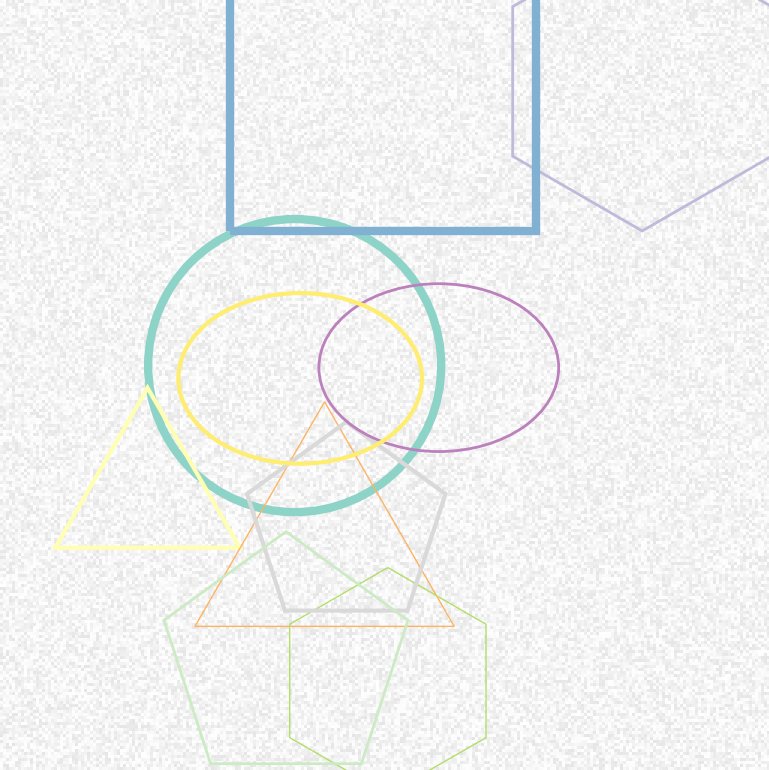[{"shape": "circle", "thickness": 3, "radius": 0.95, "center": [0.383, 0.525]}, {"shape": "triangle", "thickness": 1.5, "radius": 0.69, "center": [0.192, 0.358]}, {"shape": "hexagon", "thickness": 1, "radius": 0.97, "center": [0.834, 0.894]}, {"shape": "square", "thickness": 3, "radius": 0.99, "center": [0.498, 0.899]}, {"shape": "triangle", "thickness": 0.5, "radius": 0.97, "center": [0.421, 0.284]}, {"shape": "hexagon", "thickness": 0.5, "radius": 0.74, "center": [0.504, 0.116]}, {"shape": "pentagon", "thickness": 1.5, "radius": 0.68, "center": [0.45, 0.317]}, {"shape": "oval", "thickness": 1, "radius": 0.78, "center": [0.57, 0.523]}, {"shape": "pentagon", "thickness": 1, "radius": 0.83, "center": [0.371, 0.143]}, {"shape": "oval", "thickness": 1.5, "radius": 0.79, "center": [0.39, 0.509]}]